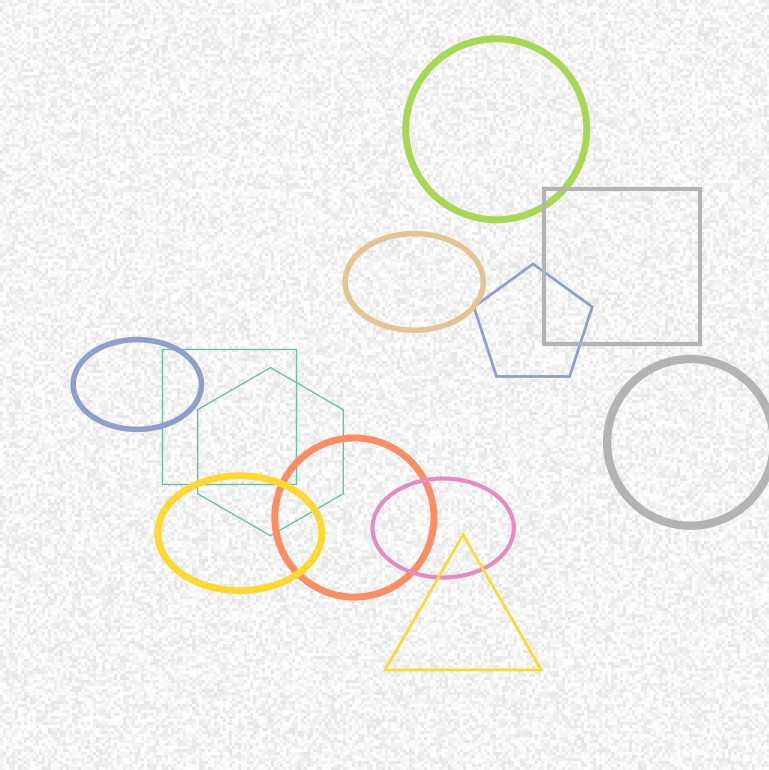[{"shape": "square", "thickness": 0.5, "radius": 0.44, "center": [0.298, 0.459]}, {"shape": "hexagon", "thickness": 0.5, "radius": 0.55, "center": [0.351, 0.413]}, {"shape": "circle", "thickness": 2.5, "radius": 0.52, "center": [0.46, 0.328]}, {"shape": "pentagon", "thickness": 1, "radius": 0.4, "center": [0.692, 0.576]}, {"shape": "oval", "thickness": 2, "radius": 0.42, "center": [0.178, 0.501]}, {"shape": "oval", "thickness": 1.5, "radius": 0.46, "center": [0.576, 0.314]}, {"shape": "circle", "thickness": 2.5, "radius": 0.59, "center": [0.645, 0.832]}, {"shape": "triangle", "thickness": 1, "radius": 0.59, "center": [0.601, 0.189]}, {"shape": "oval", "thickness": 2.5, "radius": 0.53, "center": [0.311, 0.308]}, {"shape": "oval", "thickness": 2, "radius": 0.45, "center": [0.538, 0.634]}, {"shape": "circle", "thickness": 3, "radius": 0.54, "center": [0.897, 0.426]}, {"shape": "square", "thickness": 1.5, "radius": 0.51, "center": [0.807, 0.654]}]